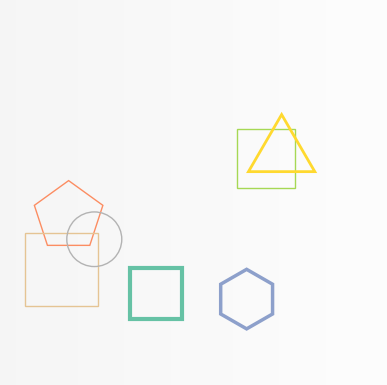[{"shape": "square", "thickness": 3, "radius": 0.33, "center": [0.403, 0.237]}, {"shape": "pentagon", "thickness": 1, "radius": 0.46, "center": [0.177, 0.438]}, {"shape": "hexagon", "thickness": 2.5, "radius": 0.39, "center": [0.636, 0.223]}, {"shape": "square", "thickness": 1, "radius": 0.38, "center": [0.686, 0.588]}, {"shape": "triangle", "thickness": 2, "radius": 0.49, "center": [0.727, 0.604]}, {"shape": "square", "thickness": 1, "radius": 0.47, "center": [0.158, 0.299]}, {"shape": "circle", "thickness": 1, "radius": 0.35, "center": [0.243, 0.379]}]